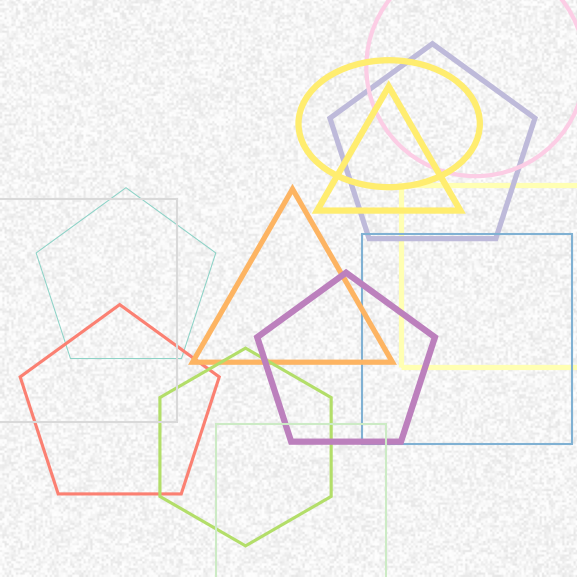[{"shape": "pentagon", "thickness": 0.5, "radius": 0.82, "center": [0.218, 0.511]}, {"shape": "square", "thickness": 2.5, "radius": 0.79, "center": [0.852, 0.521]}, {"shape": "pentagon", "thickness": 2.5, "radius": 0.93, "center": [0.749, 0.737]}, {"shape": "pentagon", "thickness": 1.5, "radius": 0.91, "center": [0.207, 0.29]}, {"shape": "square", "thickness": 1, "radius": 0.91, "center": [0.809, 0.412]}, {"shape": "triangle", "thickness": 2.5, "radius": 1.0, "center": [0.507, 0.472]}, {"shape": "hexagon", "thickness": 1.5, "radius": 0.86, "center": [0.425, 0.225]}, {"shape": "circle", "thickness": 2, "radius": 0.95, "center": [0.824, 0.883]}, {"shape": "square", "thickness": 1, "radius": 0.96, "center": [0.115, 0.462]}, {"shape": "pentagon", "thickness": 3, "radius": 0.81, "center": [0.599, 0.365]}, {"shape": "square", "thickness": 1, "radius": 0.74, "center": [0.521, 0.118]}, {"shape": "oval", "thickness": 3, "radius": 0.79, "center": [0.674, 0.785]}, {"shape": "triangle", "thickness": 3, "radius": 0.72, "center": [0.673, 0.706]}]